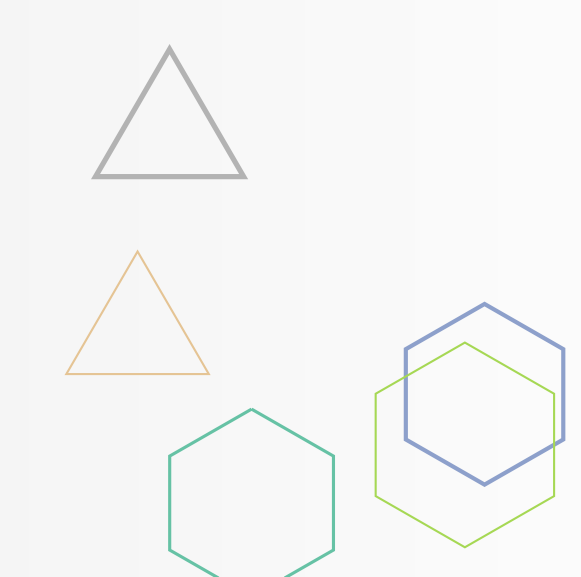[{"shape": "hexagon", "thickness": 1.5, "radius": 0.81, "center": [0.433, 0.128]}, {"shape": "hexagon", "thickness": 2, "radius": 0.78, "center": [0.834, 0.316]}, {"shape": "hexagon", "thickness": 1, "radius": 0.89, "center": [0.8, 0.229]}, {"shape": "triangle", "thickness": 1, "radius": 0.71, "center": [0.237, 0.422]}, {"shape": "triangle", "thickness": 2.5, "radius": 0.74, "center": [0.292, 0.767]}]